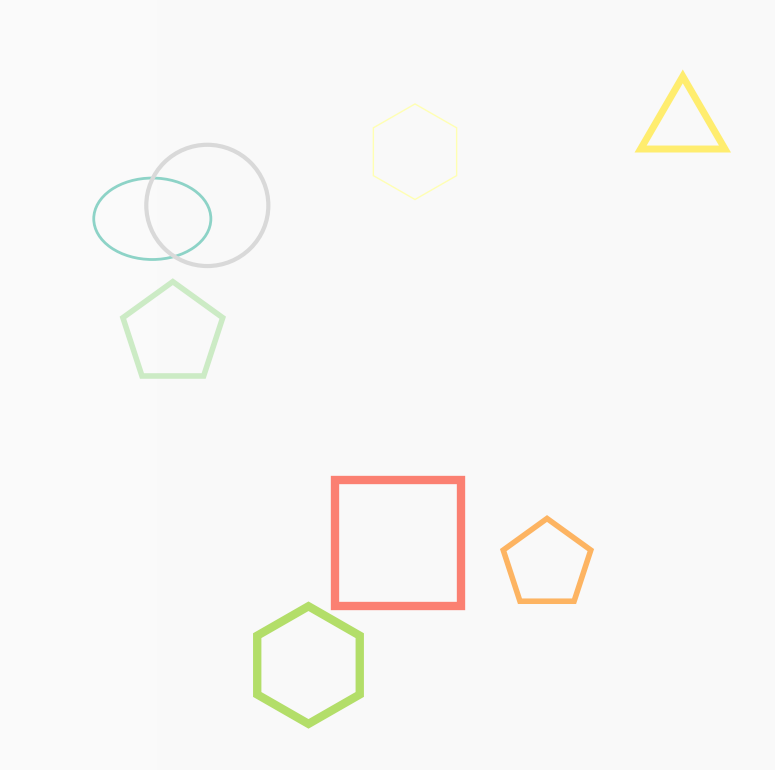[{"shape": "oval", "thickness": 1, "radius": 0.38, "center": [0.197, 0.716]}, {"shape": "hexagon", "thickness": 0.5, "radius": 0.31, "center": [0.535, 0.803]}, {"shape": "square", "thickness": 3, "radius": 0.41, "center": [0.514, 0.295]}, {"shape": "pentagon", "thickness": 2, "radius": 0.3, "center": [0.706, 0.267]}, {"shape": "hexagon", "thickness": 3, "radius": 0.38, "center": [0.398, 0.136]}, {"shape": "circle", "thickness": 1.5, "radius": 0.39, "center": [0.268, 0.733]}, {"shape": "pentagon", "thickness": 2, "radius": 0.34, "center": [0.223, 0.566]}, {"shape": "triangle", "thickness": 2.5, "radius": 0.31, "center": [0.881, 0.838]}]